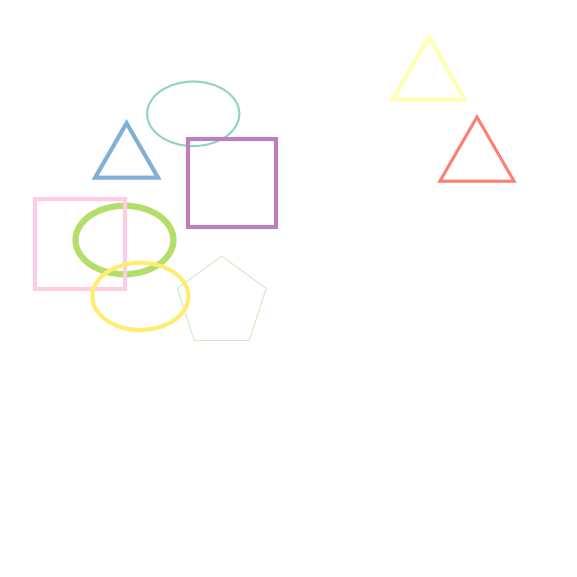[{"shape": "oval", "thickness": 1, "radius": 0.4, "center": [0.335, 0.802]}, {"shape": "triangle", "thickness": 2, "radius": 0.36, "center": [0.743, 0.863]}, {"shape": "triangle", "thickness": 1.5, "radius": 0.37, "center": [0.826, 0.722]}, {"shape": "triangle", "thickness": 2, "radius": 0.31, "center": [0.219, 0.723]}, {"shape": "oval", "thickness": 3, "radius": 0.42, "center": [0.216, 0.584]}, {"shape": "square", "thickness": 2, "radius": 0.39, "center": [0.138, 0.576]}, {"shape": "square", "thickness": 2, "radius": 0.38, "center": [0.402, 0.682]}, {"shape": "pentagon", "thickness": 0.5, "radius": 0.4, "center": [0.384, 0.475]}, {"shape": "oval", "thickness": 2, "radius": 0.42, "center": [0.243, 0.486]}]